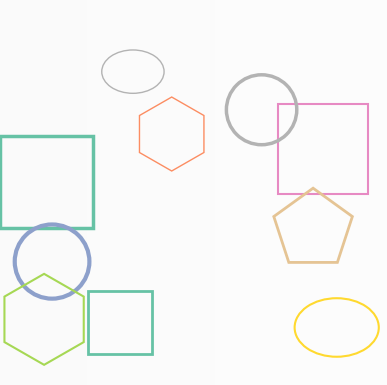[{"shape": "square", "thickness": 2.5, "radius": 0.6, "center": [0.121, 0.528]}, {"shape": "square", "thickness": 2, "radius": 0.41, "center": [0.311, 0.162]}, {"shape": "hexagon", "thickness": 1, "radius": 0.48, "center": [0.443, 0.652]}, {"shape": "circle", "thickness": 3, "radius": 0.48, "center": [0.134, 0.321]}, {"shape": "square", "thickness": 1.5, "radius": 0.58, "center": [0.833, 0.613]}, {"shape": "hexagon", "thickness": 1.5, "radius": 0.59, "center": [0.114, 0.171]}, {"shape": "oval", "thickness": 1.5, "radius": 0.54, "center": [0.869, 0.149]}, {"shape": "pentagon", "thickness": 2, "radius": 0.53, "center": [0.808, 0.405]}, {"shape": "oval", "thickness": 1, "radius": 0.4, "center": [0.343, 0.814]}, {"shape": "circle", "thickness": 2.5, "radius": 0.45, "center": [0.675, 0.715]}]